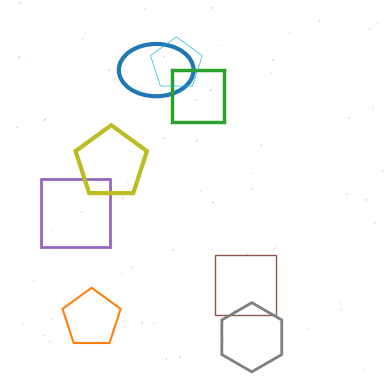[{"shape": "oval", "thickness": 3, "radius": 0.49, "center": [0.406, 0.818]}, {"shape": "pentagon", "thickness": 1.5, "radius": 0.4, "center": [0.238, 0.173]}, {"shape": "square", "thickness": 2.5, "radius": 0.34, "center": [0.514, 0.752]}, {"shape": "square", "thickness": 2, "radius": 0.44, "center": [0.196, 0.448]}, {"shape": "square", "thickness": 1, "radius": 0.39, "center": [0.637, 0.259]}, {"shape": "hexagon", "thickness": 2, "radius": 0.45, "center": [0.654, 0.124]}, {"shape": "pentagon", "thickness": 3, "radius": 0.49, "center": [0.289, 0.577]}, {"shape": "pentagon", "thickness": 0.5, "radius": 0.35, "center": [0.458, 0.834]}]